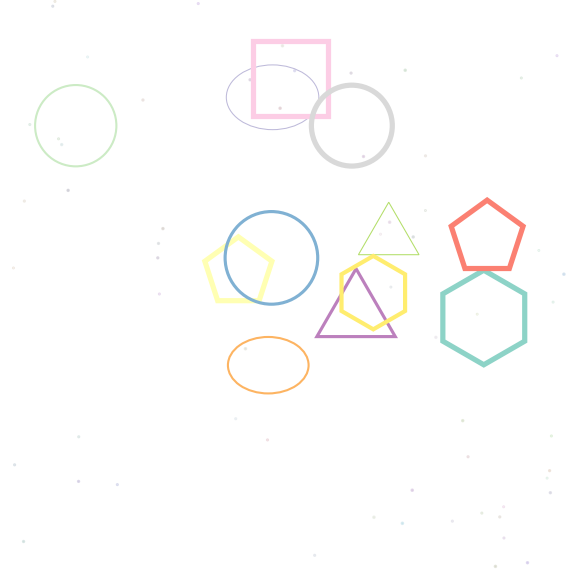[{"shape": "hexagon", "thickness": 2.5, "radius": 0.41, "center": [0.838, 0.449]}, {"shape": "pentagon", "thickness": 2.5, "radius": 0.31, "center": [0.413, 0.528]}, {"shape": "oval", "thickness": 0.5, "radius": 0.4, "center": [0.472, 0.831]}, {"shape": "pentagon", "thickness": 2.5, "radius": 0.33, "center": [0.844, 0.587]}, {"shape": "circle", "thickness": 1.5, "radius": 0.4, "center": [0.47, 0.553]}, {"shape": "oval", "thickness": 1, "radius": 0.35, "center": [0.465, 0.367]}, {"shape": "triangle", "thickness": 0.5, "radius": 0.3, "center": [0.673, 0.588]}, {"shape": "square", "thickness": 2.5, "radius": 0.32, "center": [0.503, 0.863]}, {"shape": "circle", "thickness": 2.5, "radius": 0.35, "center": [0.609, 0.782]}, {"shape": "triangle", "thickness": 1.5, "radius": 0.39, "center": [0.617, 0.455]}, {"shape": "circle", "thickness": 1, "radius": 0.35, "center": [0.131, 0.781]}, {"shape": "hexagon", "thickness": 2, "radius": 0.32, "center": [0.646, 0.492]}]